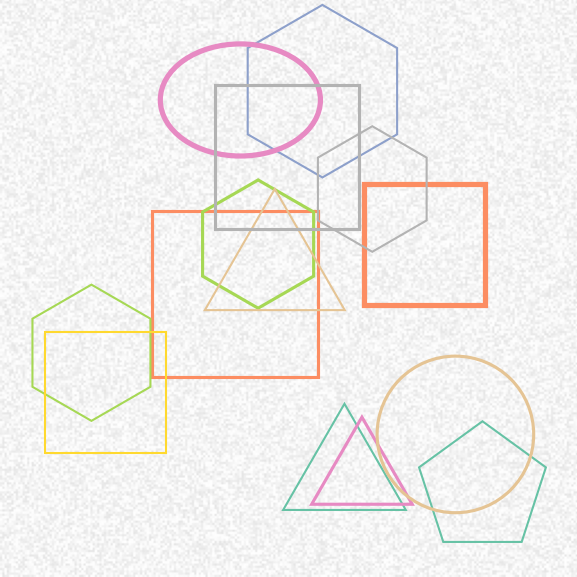[{"shape": "triangle", "thickness": 1, "radius": 0.61, "center": [0.596, 0.177]}, {"shape": "pentagon", "thickness": 1, "radius": 0.58, "center": [0.835, 0.154]}, {"shape": "square", "thickness": 1.5, "radius": 0.72, "center": [0.406, 0.49]}, {"shape": "square", "thickness": 2.5, "radius": 0.52, "center": [0.735, 0.575]}, {"shape": "hexagon", "thickness": 1, "radius": 0.75, "center": [0.558, 0.841]}, {"shape": "triangle", "thickness": 1.5, "radius": 0.5, "center": [0.627, 0.176]}, {"shape": "oval", "thickness": 2.5, "radius": 0.69, "center": [0.416, 0.826]}, {"shape": "hexagon", "thickness": 1.5, "radius": 0.56, "center": [0.447, 0.576]}, {"shape": "hexagon", "thickness": 1, "radius": 0.59, "center": [0.158, 0.388]}, {"shape": "square", "thickness": 1, "radius": 0.53, "center": [0.182, 0.32]}, {"shape": "triangle", "thickness": 1, "radius": 0.7, "center": [0.476, 0.532]}, {"shape": "circle", "thickness": 1.5, "radius": 0.68, "center": [0.789, 0.247]}, {"shape": "hexagon", "thickness": 1, "radius": 0.54, "center": [0.645, 0.672]}, {"shape": "square", "thickness": 1.5, "radius": 0.62, "center": [0.496, 0.727]}]